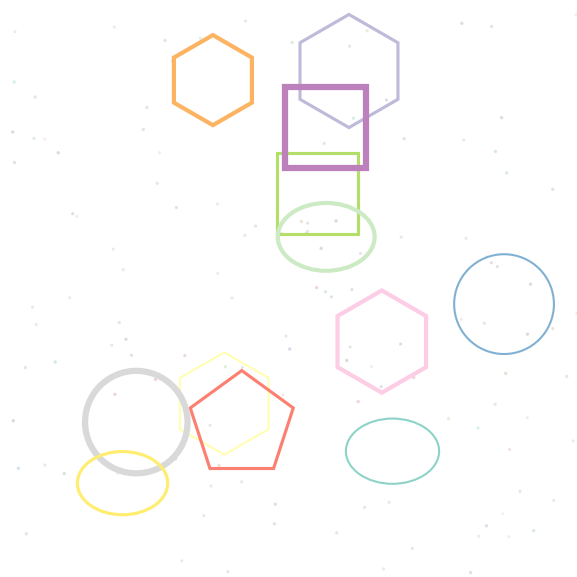[{"shape": "oval", "thickness": 1, "radius": 0.4, "center": [0.68, 0.218]}, {"shape": "hexagon", "thickness": 1, "radius": 0.44, "center": [0.388, 0.3]}, {"shape": "hexagon", "thickness": 1.5, "radius": 0.49, "center": [0.604, 0.876]}, {"shape": "pentagon", "thickness": 1.5, "radius": 0.47, "center": [0.419, 0.264]}, {"shape": "circle", "thickness": 1, "radius": 0.43, "center": [0.873, 0.473]}, {"shape": "hexagon", "thickness": 2, "radius": 0.39, "center": [0.369, 0.86]}, {"shape": "square", "thickness": 1.5, "radius": 0.35, "center": [0.55, 0.664]}, {"shape": "hexagon", "thickness": 2, "radius": 0.44, "center": [0.661, 0.408]}, {"shape": "circle", "thickness": 3, "radius": 0.44, "center": [0.236, 0.268]}, {"shape": "square", "thickness": 3, "radius": 0.35, "center": [0.563, 0.779]}, {"shape": "oval", "thickness": 2, "radius": 0.42, "center": [0.565, 0.589]}, {"shape": "oval", "thickness": 1.5, "radius": 0.39, "center": [0.212, 0.163]}]